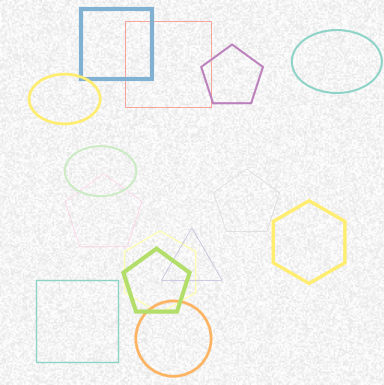[{"shape": "square", "thickness": 1, "radius": 0.53, "center": [0.199, 0.167]}, {"shape": "oval", "thickness": 1.5, "radius": 0.58, "center": [0.875, 0.84]}, {"shape": "hexagon", "thickness": 1, "radius": 0.53, "center": [0.416, 0.293]}, {"shape": "triangle", "thickness": 0.5, "radius": 0.46, "center": [0.498, 0.317]}, {"shape": "square", "thickness": 0.5, "radius": 0.56, "center": [0.437, 0.833]}, {"shape": "square", "thickness": 3, "radius": 0.46, "center": [0.303, 0.885]}, {"shape": "circle", "thickness": 2, "radius": 0.49, "center": [0.451, 0.12]}, {"shape": "pentagon", "thickness": 3, "radius": 0.45, "center": [0.407, 0.264]}, {"shape": "pentagon", "thickness": 0.5, "radius": 0.52, "center": [0.269, 0.444]}, {"shape": "pentagon", "thickness": 0.5, "radius": 0.45, "center": [0.64, 0.471]}, {"shape": "pentagon", "thickness": 1.5, "radius": 0.42, "center": [0.603, 0.8]}, {"shape": "oval", "thickness": 1.5, "radius": 0.46, "center": [0.261, 0.555]}, {"shape": "oval", "thickness": 2, "radius": 0.46, "center": [0.168, 0.743]}, {"shape": "hexagon", "thickness": 2.5, "radius": 0.54, "center": [0.803, 0.371]}]